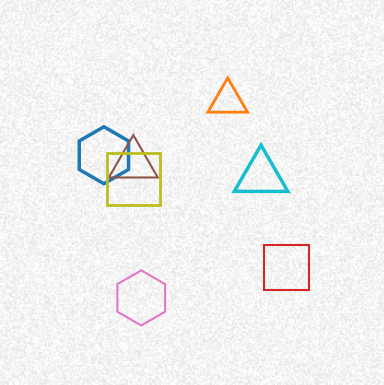[{"shape": "hexagon", "thickness": 2.5, "radius": 0.37, "center": [0.27, 0.597]}, {"shape": "triangle", "thickness": 2, "radius": 0.3, "center": [0.591, 0.738]}, {"shape": "square", "thickness": 1.5, "radius": 0.29, "center": [0.745, 0.306]}, {"shape": "triangle", "thickness": 1.5, "radius": 0.37, "center": [0.346, 0.576]}, {"shape": "hexagon", "thickness": 1.5, "radius": 0.36, "center": [0.367, 0.226]}, {"shape": "square", "thickness": 2, "radius": 0.34, "center": [0.347, 0.536]}, {"shape": "triangle", "thickness": 2.5, "radius": 0.4, "center": [0.678, 0.543]}]